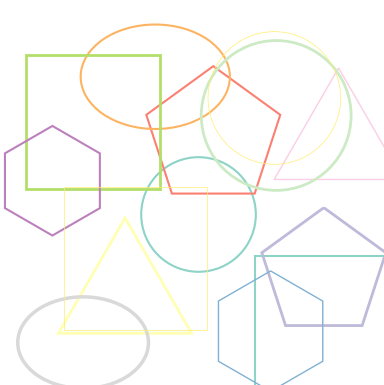[{"shape": "square", "thickness": 1.5, "radius": 0.88, "center": [0.838, 0.159]}, {"shape": "circle", "thickness": 1.5, "radius": 0.74, "center": [0.516, 0.443]}, {"shape": "triangle", "thickness": 2, "radius": 1.0, "center": [0.325, 0.234]}, {"shape": "pentagon", "thickness": 2, "radius": 0.85, "center": [0.841, 0.291]}, {"shape": "pentagon", "thickness": 1.5, "radius": 0.91, "center": [0.554, 0.645]}, {"shape": "hexagon", "thickness": 1, "radius": 0.78, "center": [0.703, 0.14]}, {"shape": "oval", "thickness": 1.5, "radius": 0.97, "center": [0.403, 0.801]}, {"shape": "square", "thickness": 2, "radius": 0.87, "center": [0.242, 0.682]}, {"shape": "triangle", "thickness": 1, "radius": 0.97, "center": [0.879, 0.63]}, {"shape": "oval", "thickness": 2.5, "radius": 0.85, "center": [0.216, 0.11]}, {"shape": "hexagon", "thickness": 1.5, "radius": 0.71, "center": [0.136, 0.531]}, {"shape": "circle", "thickness": 2, "radius": 0.97, "center": [0.717, 0.7]}, {"shape": "circle", "thickness": 0.5, "radius": 0.86, "center": [0.713, 0.746]}, {"shape": "square", "thickness": 0.5, "radius": 0.93, "center": [0.352, 0.329]}]